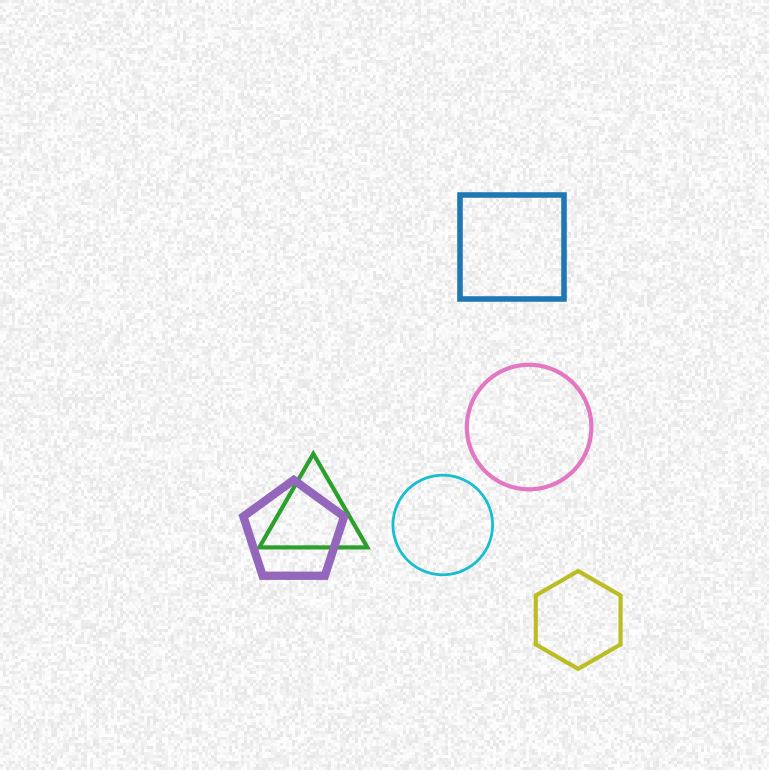[{"shape": "square", "thickness": 2, "radius": 0.34, "center": [0.665, 0.679]}, {"shape": "triangle", "thickness": 1.5, "radius": 0.41, "center": [0.407, 0.33]}, {"shape": "pentagon", "thickness": 3, "radius": 0.34, "center": [0.381, 0.308]}, {"shape": "circle", "thickness": 1.5, "radius": 0.4, "center": [0.687, 0.445]}, {"shape": "hexagon", "thickness": 1.5, "radius": 0.32, "center": [0.751, 0.195]}, {"shape": "circle", "thickness": 1, "radius": 0.32, "center": [0.575, 0.318]}]